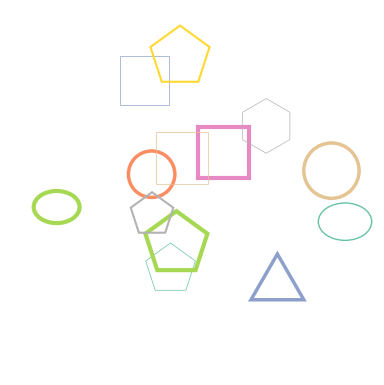[{"shape": "oval", "thickness": 1, "radius": 0.35, "center": [0.896, 0.424]}, {"shape": "pentagon", "thickness": 0.5, "radius": 0.34, "center": [0.443, 0.301]}, {"shape": "circle", "thickness": 2.5, "radius": 0.3, "center": [0.394, 0.548]}, {"shape": "triangle", "thickness": 2.5, "radius": 0.4, "center": [0.72, 0.261]}, {"shape": "square", "thickness": 0.5, "radius": 0.32, "center": [0.376, 0.79]}, {"shape": "square", "thickness": 3, "radius": 0.33, "center": [0.58, 0.604]}, {"shape": "pentagon", "thickness": 3, "radius": 0.42, "center": [0.458, 0.367]}, {"shape": "oval", "thickness": 3, "radius": 0.3, "center": [0.147, 0.462]}, {"shape": "pentagon", "thickness": 1.5, "radius": 0.4, "center": [0.468, 0.853]}, {"shape": "square", "thickness": 0.5, "radius": 0.34, "center": [0.472, 0.59]}, {"shape": "circle", "thickness": 2.5, "radius": 0.36, "center": [0.861, 0.557]}, {"shape": "pentagon", "thickness": 1.5, "radius": 0.29, "center": [0.395, 0.443]}, {"shape": "hexagon", "thickness": 0.5, "radius": 0.35, "center": [0.691, 0.673]}]